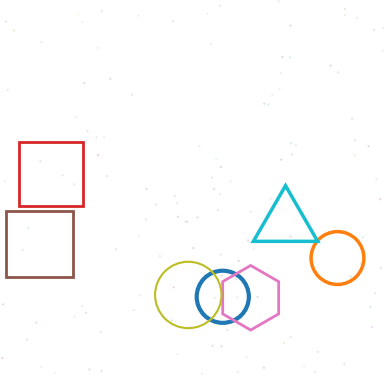[{"shape": "circle", "thickness": 3, "radius": 0.34, "center": [0.579, 0.229]}, {"shape": "circle", "thickness": 2.5, "radius": 0.34, "center": [0.877, 0.33]}, {"shape": "square", "thickness": 2, "radius": 0.42, "center": [0.132, 0.549]}, {"shape": "square", "thickness": 2, "radius": 0.43, "center": [0.103, 0.367]}, {"shape": "hexagon", "thickness": 2, "radius": 0.42, "center": [0.651, 0.227]}, {"shape": "circle", "thickness": 1.5, "radius": 0.43, "center": [0.489, 0.234]}, {"shape": "triangle", "thickness": 2.5, "radius": 0.48, "center": [0.742, 0.421]}]